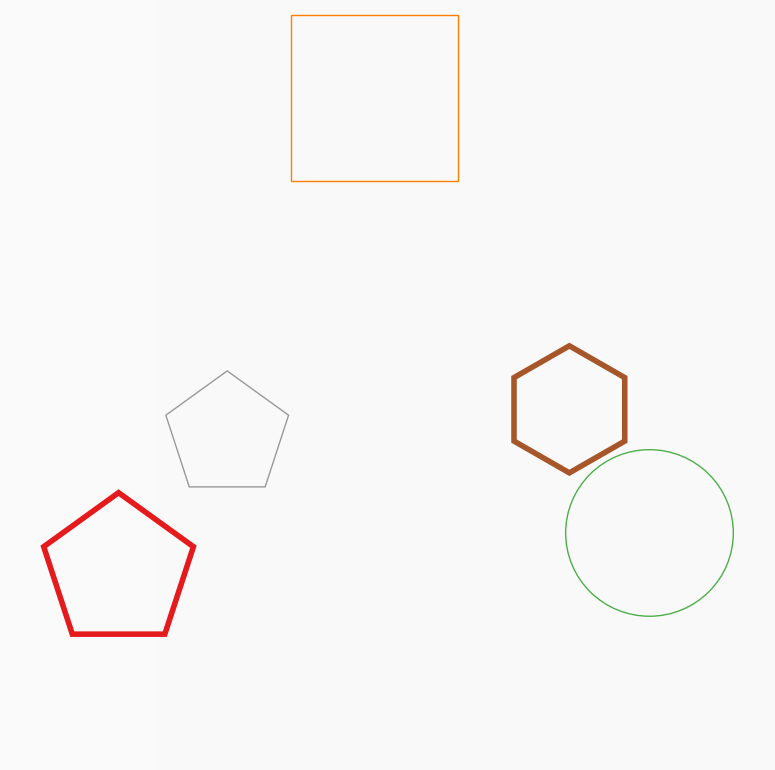[{"shape": "pentagon", "thickness": 2, "radius": 0.51, "center": [0.153, 0.259]}, {"shape": "circle", "thickness": 0.5, "radius": 0.54, "center": [0.838, 0.308]}, {"shape": "square", "thickness": 0.5, "radius": 0.54, "center": [0.483, 0.872]}, {"shape": "hexagon", "thickness": 2, "radius": 0.41, "center": [0.735, 0.468]}, {"shape": "pentagon", "thickness": 0.5, "radius": 0.42, "center": [0.293, 0.435]}]